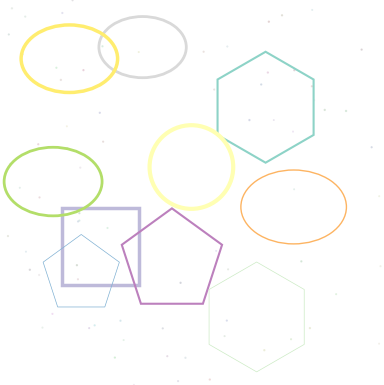[{"shape": "hexagon", "thickness": 1.5, "radius": 0.72, "center": [0.69, 0.721]}, {"shape": "circle", "thickness": 3, "radius": 0.54, "center": [0.497, 0.566]}, {"shape": "square", "thickness": 2.5, "radius": 0.5, "center": [0.261, 0.36]}, {"shape": "pentagon", "thickness": 0.5, "radius": 0.52, "center": [0.211, 0.287]}, {"shape": "oval", "thickness": 1, "radius": 0.69, "center": [0.763, 0.462]}, {"shape": "oval", "thickness": 2, "radius": 0.64, "center": [0.138, 0.528]}, {"shape": "oval", "thickness": 2, "radius": 0.57, "center": [0.37, 0.878]}, {"shape": "pentagon", "thickness": 1.5, "radius": 0.68, "center": [0.447, 0.322]}, {"shape": "hexagon", "thickness": 0.5, "radius": 0.71, "center": [0.667, 0.177]}, {"shape": "oval", "thickness": 2.5, "radius": 0.63, "center": [0.18, 0.848]}]